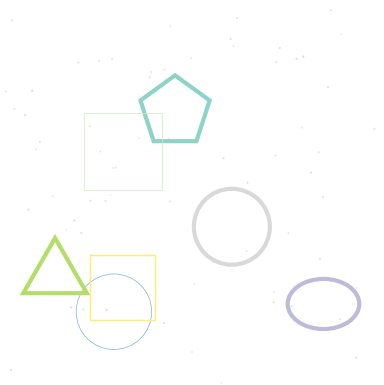[{"shape": "pentagon", "thickness": 3, "radius": 0.47, "center": [0.455, 0.71]}, {"shape": "oval", "thickness": 3, "radius": 0.46, "center": [0.84, 0.21]}, {"shape": "circle", "thickness": 0.5, "radius": 0.49, "center": [0.296, 0.19]}, {"shape": "triangle", "thickness": 3, "radius": 0.48, "center": [0.143, 0.286]}, {"shape": "circle", "thickness": 3, "radius": 0.49, "center": [0.602, 0.411]}, {"shape": "square", "thickness": 0.5, "radius": 0.5, "center": [0.32, 0.608]}, {"shape": "square", "thickness": 1, "radius": 0.42, "center": [0.318, 0.254]}]